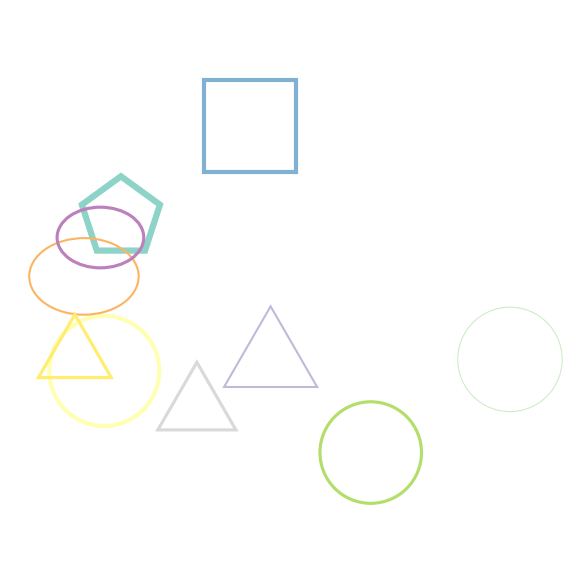[{"shape": "pentagon", "thickness": 3, "radius": 0.36, "center": [0.209, 0.623]}, {"shape": "circle", "thickness": 2, "radius": 0.48, "center": [0.18, 0.357]}, {"shape": "triangle", "thickness": 1, "radius": 0.47, "center": [0.469, 0.376]}, {"shape": "square", "thickness": 2, "radius": 0.4, "center": [0.432, 0.78]}, {"shape": "oval", "thickness": 1, "radius": 0.47, "center": [0.145, 0.52]}, {"shape": "circle", "thickness": 1.5, "radius": 0.44, "center": [0.642, 0.215]}, {"shape": "triangle", "thickness": 1.5, "radius": 0.39, "center": [0.341, 0.294]}, {"shape": "oval", "thickness": 1.5, "radius": 0.38, "center": [0.174, 0.588]}, {"shape": "circle", "thickness": 0.5, "radius": 0.45, "center": [0.883, 0.377]}, {"shape": "triangle", "thickness": 1.5, "radius": 0.36, "center": [0.13, 0.382]}]